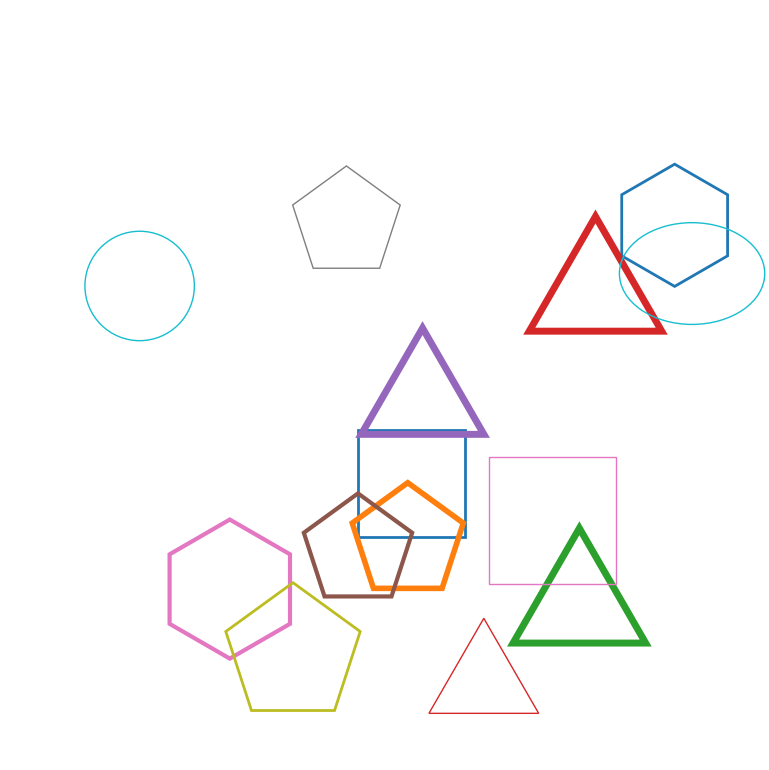[{"shape": "hexagon", "thickness": 1, "radius": 0.4, "center": [0.876, 0.707]}, {"shape": "square", "thickness": 1, "radius": 0.35, "center": [0.534, 0.372]}, {"shape": "pentagon", "thickness": 2, "radius": 0.38, "center": [0.53, 0.297]}, {"shape": "triangle", "thickness": 2.5, "radius": 0.5, "center": [0.752, 0.215]}, {"shape": "triangle", "thickness": 0.5, "radius": 0.41, "center": [0.628, 0.115]}, {"shape": "triangle", "thickness": 2.5, "radius": 0.5, "center": [0.773, 0.62]}, {"shape": "triangle", "thickness": 2.5, "radius": 0.46, "center": [0.549, 0.482]}, {"shape": "pentagon", "thickness": 1.5, "radius": 0.37, "center": [0.465, 0.285]}, {"shape": "hexagon", "thickness": 1.5, "radius": 0.45, "center": [0.298, 0.235]}, {"shape": "square", "thickness": 0.5, "radius": 0.41, "center": [0.717, 0.324]}, {"shape": "pentagon", "thickness": 0.5, "radius": 0.37, "center": [0.45, 0.711]}, {"shape": "pentagon", "thickness": 1, "radius": 0.46, "center": [0.381, 0.151]}, {"shape": "circle", "thickness": 0.5, "radius": 0.36, "center": [0.181, 0.629]}, {"shape": "oval", "thickness": 0.5, "radius": 0.47, "center": [0.899, 0.645]}]